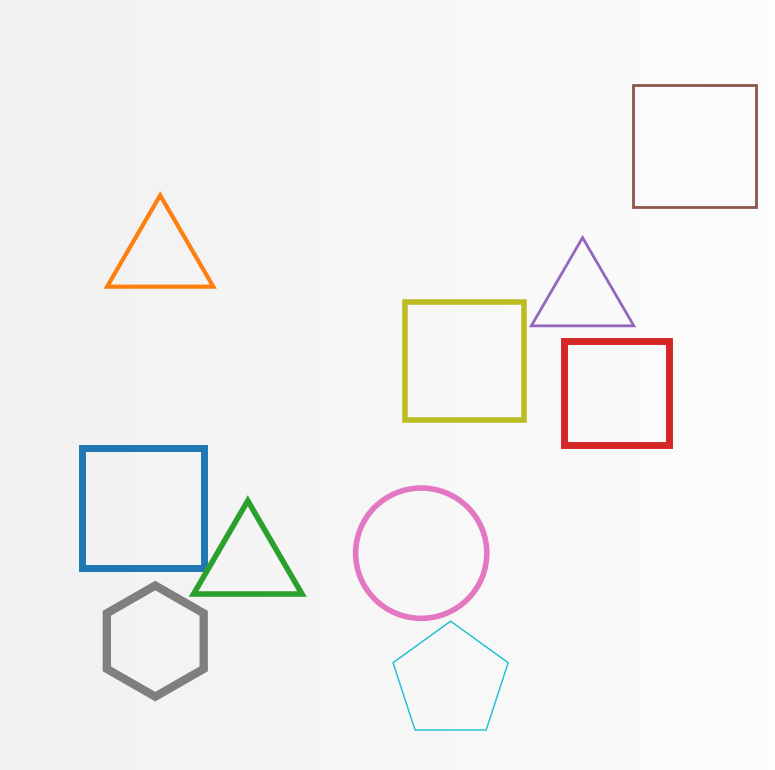[{"shape": "square", "thickness": 2.5, "radius": 0.39, "center": [0.185, 0.34]}, {"shape": "triangle", "thickness": 1.5, "radius": 0.4, "center": [0.207, 0.667]}, {"shape": "triangle", "thickness": 2, "radius": 0.4, "center": [0.32, 0.269]}, {"shape": "square", "thickness": 2.5, "radius": 0.34, "center": [0.795, 0.489]}, {"shape": "triangle", "thickness": 1, "radius": 0.38, "center": [0.752, 0.615]}, {"shape": "square", "thickness": 1, "radius": 0.4, "center": [0.896, 0.811]}, {"shape": "circle", "thickness": 2, "radius": 0.42, "center": [0.544, 0.282]}, {"shape": "hexagon", "thickness": 3, "radius": 0.36, "center": [0.2, 0.167]}, {"shape": "square", "thickness": 2, "radius": 0.38, "center": [0.599, 0.532]}, {"shape": "pentagon", "thickness": 0.5, "radius": 0.39, "center": [0.581, 0.115]}]